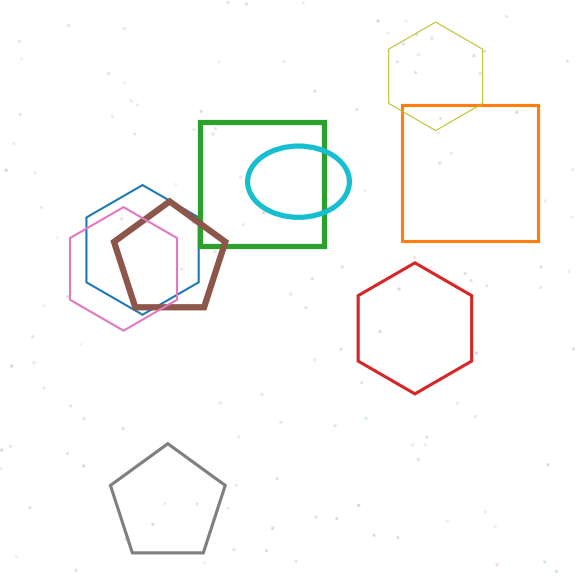[{"shape": "hexagon", "thickness": 1, "radius": 0.56, "center": [0.247, 0.566]}, {"shape": "square", "thickness": 1.5, "radius": 0.59, "center": [0.813, 0.7]}, {"shape": "square", "thickness": 2.5, "radius": 0.54, "center": [0.454, 0.68]}, {"shape": "hexagon", "thickness": 1.5, "radius": 0.57, "center": [0.718, 0.431]}, {"shape": "pentagon", "thickness": 3, "radius": 0.51, "center": [0.294, 0.549]}, {"shape": "hexagon", "thickness": 1, "radius": 0.53, "center": [0.214, 0.533]}, {"shape": "pentagon", "thickness": 1.5, "radius": 0.52, "center": [0.291, 0.126]}, {"shape": "hexagon", "thickness": 0.5, "radius": 0.47, "center": [0.754, 0.867]}, {"shape": "oval", "thickness": 2.5, "radius": 0.44, "center": [0.517, 0.685]}]